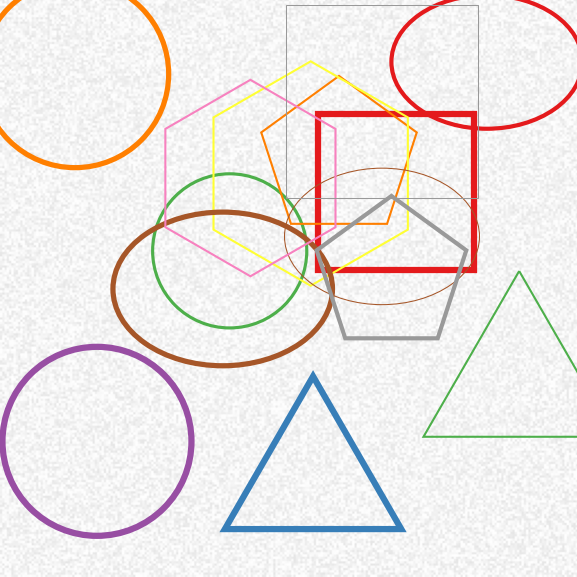[{"shape": "oval", "thickness": 2, "radius": 0.83, "center": [0.843, 0.892]}, {"shape": "square", "thickness": 3, "radius": 0.67, "center": [0.686, 0.667]}, {"shape": "triangle", "thickness": 3, "radius": 0.88, "center": [0.542, 0.171]}, {"shape": "circle", "thickness": 1.5, "radius": 0.67, "center": [0.398, 0.565]}, {"shape": "triangle", "thickness": 1, "radius": 0.96, "center": [0.899, 0.338]}, {"shape": "circle", "thickness": 3, "radius": 0.82, "center": [0.168, 0.235]}, {"shape": "circle", "thickness": 2.5, "radius": 0.81, "center": [0.13, 0.871]}, {"shape": "pentagon", "thickness": 1, "radius": 0.71, "center": [0.587, 0.726]}, {"shape": "hexagon", "thickness": 1, "radius": 0.97, "center": [0.538, 0.699]}, {"shape": "oval", "thickness": 0.5, "radius": 0.84, "center": [0.661, 0.59]}, {"shape": "oval", "thickness": 2.5, "radius": 0.95, "center": [0.386, 0.499]}, {"shape": "hexagon", "thickness": 1, "radius": 0.85, "center": [0.434, 0.691]}, {"shape": "pentagon", "thickness": 2, "radius": 0.68, "center": [0.678, 0.524]}, {"shape": "square", "thickness": 0.5, "radius": 0.83, "center": [0.662, 0.824]}]